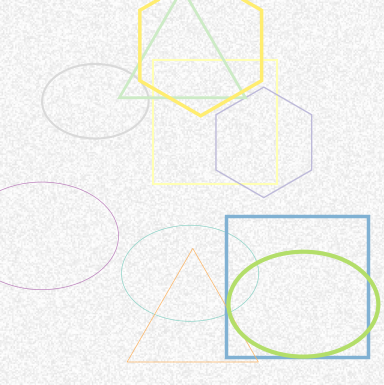[{"shape": "oval", "thickness": 0.5, "radius": 0.89, "center": [0.494, 0.29]}, {"shape": "square", "thickness": 1.5, "radius": 0.8, "center": [0.559, 0.683]}, {"shape": "hexagon", "thickness": 1, "radius": 0.72, "center": [0.685, 0.63]}, {"shape": "square", "thickness": 2.5, "radius": 0.92, "center": [0.772, 0.256]}, {"shape": "triangle", "thickness": 0.5, "radius": 0.98, "center": [0.501, 0.158]}, {"shape": "oval", "thickness": 3, "radius": 0.97, "center": [0.788, 0.21]}, {"shape": "oval", "thickness": 1.5, "radius": 0.69, "center": [0.248, 0.737]}, {"shape": "oval", "thickness": 0.5, "radius": 1.0, "center": [0.108, 0.387]}, {"shape": "triangle", "thickness": 2, "radius": 0.95, "center": [0.474, 0.841]}, {"shape": "hexagon", "thickness": 2.5, "radius": 0.91, "center": [0.521, 0.882]}]